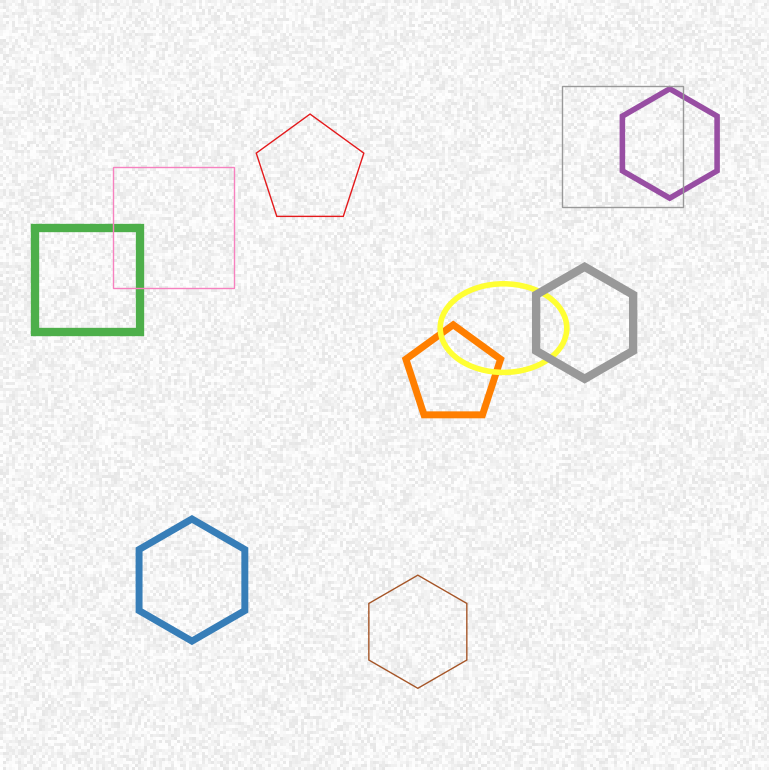[{"shape": "pentagon", "thickness": 0.5, "radius": 0.37, "center": [0.403, 0.778]}, {"shape": "hexagon", "thickness": 2.5, "radius": 0.4, "center": [0.249, 0.247]}, {"shape": "square", "thickness": 3, "radius": 0.34, "center": [0.114, 0.637]}, {"shape": "hexagon", "thickness": 2, "radius": 0.36, "center": [0.87, 0.814]}, {"shape": "pentagon", "thickness": 2.5, "radius": 0.32, "center": [0.589, 0.514]}, {"shape": "oval", "thickness": 2, "radius": 0.41, "center": [0.654, 0.574]}, {"shape": "hexagon", "thickness": 0.5, "radius": 0.37, "center": [0.543, 0.18]}, {"shape": "square", "thickness": 0.5, "radius": 0.39, "center": [0.226, 0.705]}, {"shape": "hexagon", "thickness": 3, "radius": 0.36, "center": [0.759, 0.581]}, {"shape": "square", "thickness": 0.5, "radius": 0.39, "center": [0.809, 0.81]}]